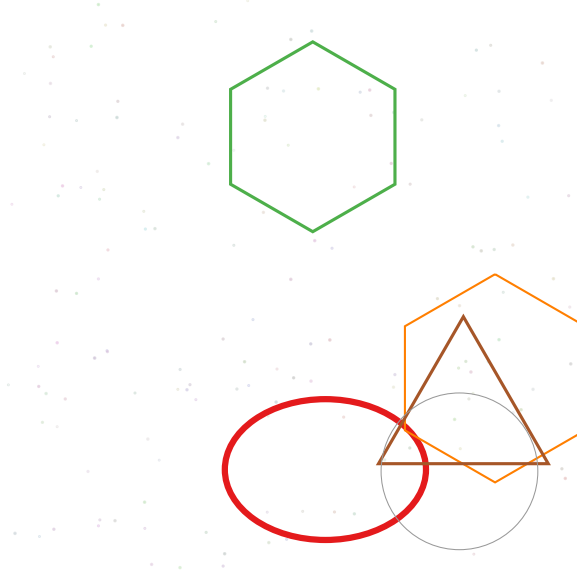[{"shape": "oval", "thickness": 3, "radius": 0.87, "center": [0.563, 0.186]}, {"shape": "hexagon", "thickness": 1.5, "radius": 0.82, "center": [0.542, 0.762]}, {"shape": "hexagon", "thickness": 1, "radius": 0.9, "center": [0.857, 0.344]}, {"shape": "triangle", "thickness": 1.5, "radius": 0.85, "center": [0.802, 0.281]}, {"shape": "circle", "thickness": 0.5, "radius": 0.68, "center": [0.796, 0.183]}]